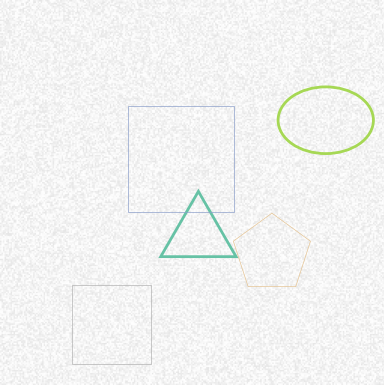[{"shape": "triangle", "thickness": 2, "radius": 0.56, "center": [0.515, 0.39]}, {"shape": "square", "thickness": 0.5, "radius": 0.69, "center": [0.47, 0.586]}, {"shape": "oval", "thickness": 2, "radius": 0.62, "center": [0.846, 0.688]}, {"shape": "pentagon", "thickness": 0.5, "radius": 0.53, "center": [0.706, 0.341]}, {"shape": "square", "thickness": 0.5, "radius": 0.51, "center": [0.29, 0.158]}]